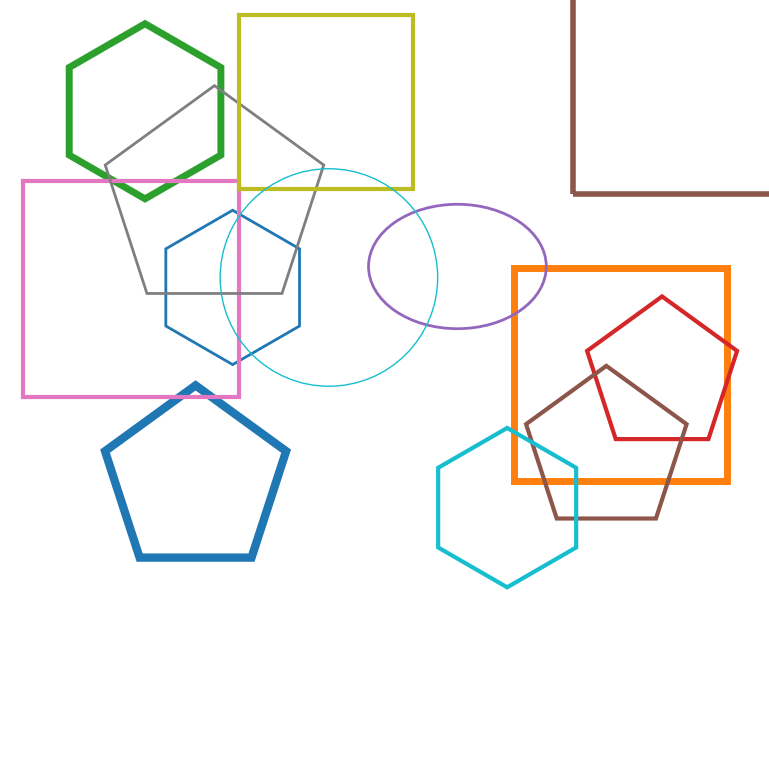[{"shape": "hexagon", "thickness": 1, "radius": 0.5, "center": [0.302, 0.627]}, {"shape": "pentagon", "thickness": 3, "radius": 0.62, "center": [0.254, 0.376]}, {"shape": "square", "thickness": 2.5, "radius": 0.69, "center": [0.806, 0.514]}, {"shape": "hexagon", "thickness": 2.5, "radius": 0.57, "center": [0.188, 0.855]}, {"shape": "pentagon", "thickness": 1.5, "radius": 0.51, "center": [0.86, 0.513]}, {"shape": "oval", "thickness": 1, "radius": 0.58, "center": [0.594, 0.654]}, {"shape": "pentagon", "thickness": 1.5, "radius": 0.55, "center": [0.787, 0.415]}, {"shape": "square", "thickness": 2, "radius": 0.69, "center": [0.881, 0.886]}, {"shape": "square", "thickness": 1.5, "radius": 0.7, "center": [0.17, 0.624]}, {"shape": "pentagon", "thickness": 1, "radius": 0.75, "center": [0.279, 0.74]}, {"shape": "square", "thickness": 1.5, "radius": 0.56, "center": [0.423, 0.867]}, {"shape": "circle", "thickness": 0.5, "radius": 0.71, "center": [0.427, 0.64]}, {"shape": "hexagon", "thickness": 1.5, "radius": 0.52, "center": [0.659, 0.341]}]